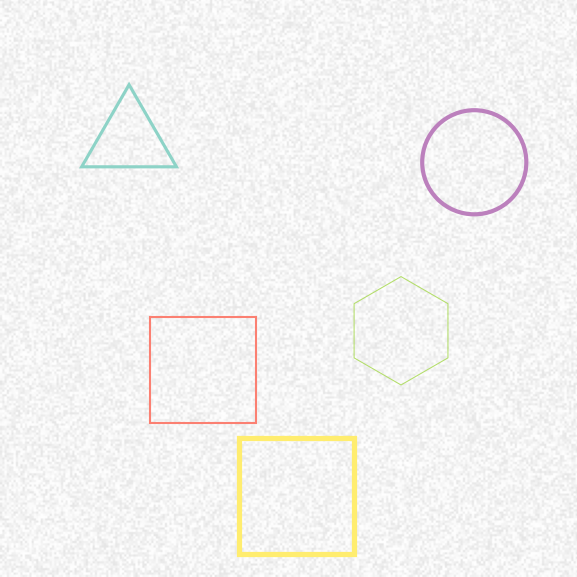[{"shape": "triangle", "thickness": 1.5, "radius": 0.47, "center": [0.223, 0.758]}, {"shape": "square", "thickness": 1, "radius": 0.46, "center": [0.352, 0.358]}, {"shape": "hexagon", "thickness": 0.5, "radius": 0.47, "center": [0.694, 0.426]}, {"shape": "circle", "thickness": 2, "radius": 0.45, "center": [0.821, 0.718]}, {"shape": "square", "thickness": 2.5, "radius": 0.5, "center": [0.513, 0.14]}]